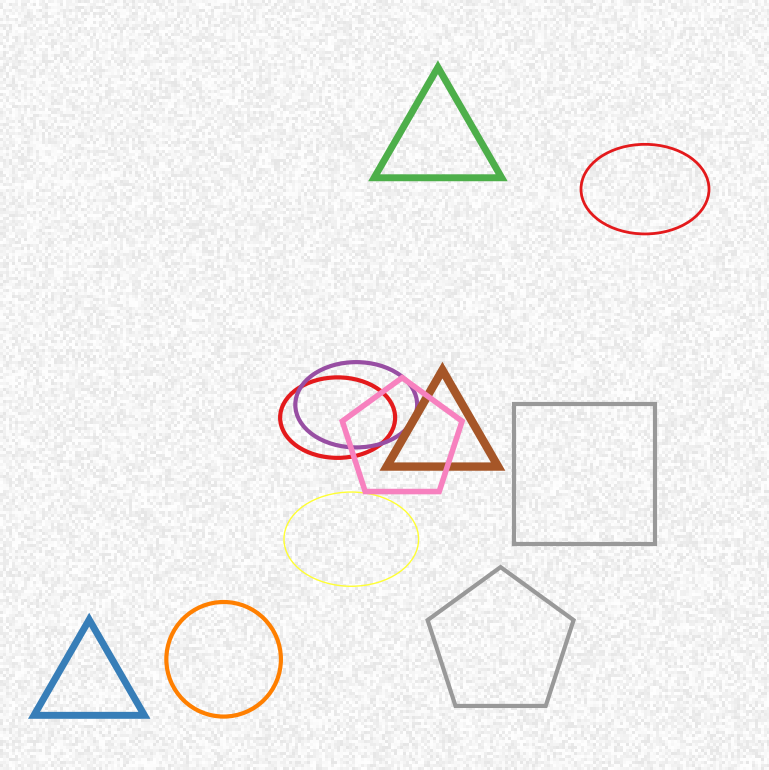[{"shape": "oval", "thickness": 1, "radius": 0.42, "center": [0.838, 0.754]}, {"shape": "oval", "thickness": 1.5, "radius": 0.37, "center": [0.438, 0.458]}, {"shape": "triangle", "thickness": 2.5, "radius": 0.41, "center": [0.116, 0.112]}, {"shape": "triangle", "thickness": 2.5, "radius": 0.48, "center": [0.569, 0.817]}, {"shape": "oval", "thickness": 1.5, "radius": 0.4, "center": [0.463, 0.474]}, {"shape": "circle", "thickness": 1.5, "radius": 0.37, "center": [0.29, 0.144]}, {"shape": "oval", "thickness": 0.5, "radius": 0.44, "center": [0.456, 0.3]}, {"shape": "triangle", "thickness": 3, "radius": 0.42, "center": [0.575, 0.436]}, {"shape": "pentagon", "thickness": 2, "radius": 0.41, "center": [0.522, 0.428]}, {"shape": "pentagon", "thickness": 1.5, "radius": 0.5, "center": [0.65, 0.164]}, {"shape": "square", "thickness": 1.5, "radius": 0.46, "center": [0.759, 0.385]}]